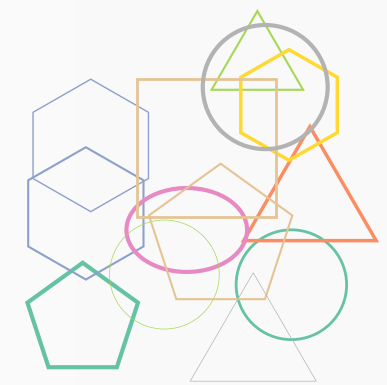[{"shape": "pentagon", "thickness": 3, "radius": 0.75, "center": [0.213, 0.167]}, {"shape": "circle", "thickness": 2, "radius": 0.71, "center": [0.752, 0.26]}, {"shape": "triangle", "thickness": 2.5, "radius": 0.99, "center": [0.8, 0.474]}, {"shape": "hexagon", "thickness": 1, "radius": 0.86, "center": [0.234, 0.622]}, {"shape": "hexagon", "thickness": 1.5, "radius": 0.86, "center": [0.222, 0.446]}, {"shape": "oval", "thickness": 3, "radius": 0.78, "center": [0.482, 0.403]}, {"shape": "triangle", "thickness": 1.5, "radius": 0.68, "center": [0.664, 0.835]}, {"shape": "circle", "thickness": 0.5, "radius": 0.71, "center": [0.424, 0.287]}, {"shape": "hexagon", "thickness": 2.5, "radius": 0.72, "center": [0.746, 0.727]}, {"shape": "square", "thickness": 2, "radius": 0.9, "center": [0.533, 0.616]}, {"shape": "pentagon", "thickness": 1.5, "radius": 0.97, "center": [0.569, 0.38]}, {"shape": "triangle", "thickness": 0.5, "radius": 0.94, "center": [0.653, 0.104]}, {"shape": "circle", "thickness": 3, "radius": 0.81, "center": [0.684, 0.774]}]